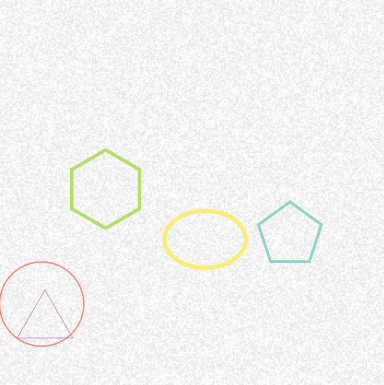[{"shape": "pentagon", "thickness": 2, "radius": 0.43, "center": [0.753, 0.39]}, {"shape": "circle", "thickness": 1, "radius": 0.55, "center": [0.108, 0.21]}, {"shape": "hexagon", "thickness": 2.5, "radius": 0.51, "center": [0.274, 0.509]}, {"shape": "triangle", "thickness": 0.5, "radius": 0.42, "center": [0.117, 0.164]}, {"shape": "oval", "thickness": 3, "radius": 0.53, "center": [0.533, 0.378]}]